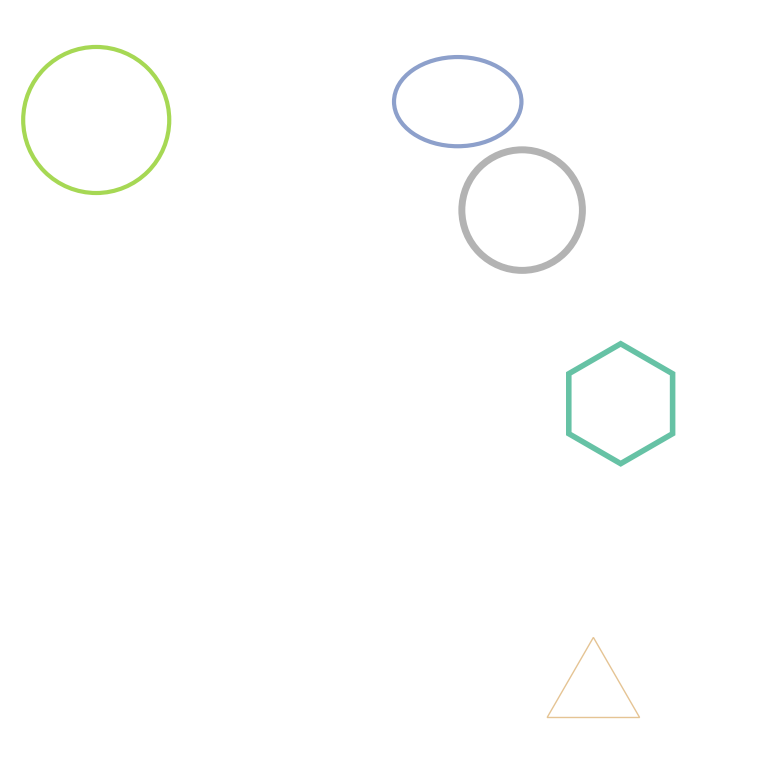[{"shape": "hexagon", "thickness": 2, "radius": 0.39, "center": [0.806, 0.476]}, {"shape": "oval", "thickness": 1.5, "radius": 0.41, "center": [0.594, 0.868]}, {"shape": "circle", "thickness": 1.5, "radius": 0.47, "center": [0.125, 0.844]}, {"shape": "triangle", "thickness": 0.5, "radius": 0.35, "center": [0.771, 0.103]}, {"shape": "circle", "thickness": 2.5, "radius": 0.39, "center": [0.678, 0.727]}]